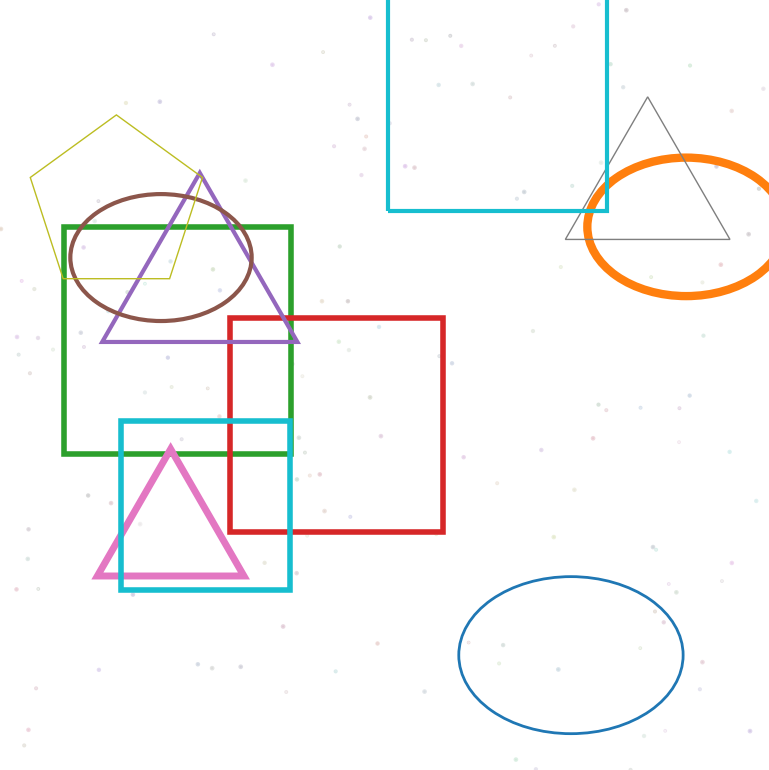[{"shape": "oval", "thickness": 1, "radius": 0.73, "center": [0.742, 0.149]}, {"shape": "oval", "thickness": 3, "radius": 0.64, "center": [0.891, 0.705]}, {"shape": "square", "thickness": 2, "radius": 0.74, "center": [0.231, 0.558]}, {"shape": "square", "thickness": 2, "radius": 0.69, "center": [0.437, 0.448]}, {"shape": "triangle", "thickness": 1.5, "radius": 0.73, "center": [0.259, 0.629]}, {"shape": "oval", "thickness": 1.5, "radius": 0.59, "center": [0.209, 0.666]}, {"shape": "triangle", "thickness": 2.5, "radius": 0.55, "center": [0.222, 0.307]}, {"shape": "triangle", "thickness": 0.5, "radius": 0.62, "center": [0.841, 0.751]}, {"shape": "pentagon", "thickness": 0.5, "radius": 0.59, "center": [0.151, 0.733]}, {"shape": "square", "thickness": 1.5, "radius": 0.71, "center": [0.646, 0.869]}, {"shape": "square", "thickness": 2, "radius": 0.55, "center": [0.267, 0.344]}]